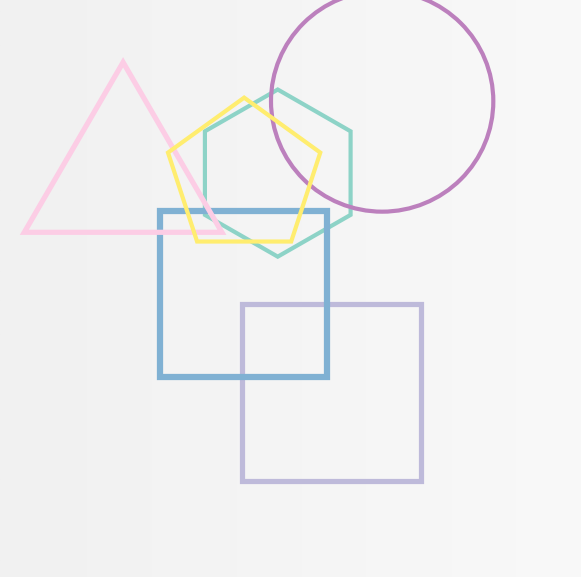[{"shape": "hexagon", "thickness": 2, "radius": 0.72, "center": [0.478, 0.699]}, {"shape": "square", "thickness": 2.5, "radius": 0.77, "center": [0.57, 0.319]}, {"shape": "square", "thickness": 3, "radius": 0.72, "center": [0.419, 0.49]}, {"shape": "triangle", "thickness": 2.5, "radius": 0.98, "center": [0.212, 0.695]}, {"shape": "circle", "thickness": 2, "radius": 0.96, "center": [0.657, 0.824]}, {"shape": "pentagon", "thickness": 2, "radius": 0.69, "center": [0.42, 0.692]}]